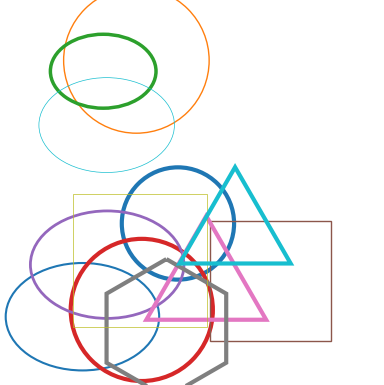[{"shape": "circle", "thickness": 3, "radius": 0.73, "center": [0.462, 0.42]}, {"shape": "oval", "thickness": 1.5, "radius": 1.0, "center": [0.214, 0.177]}, {"shape": "circle", "thickness": 1, "radius": 0.94, "center": [0.354, 0.843]}, {"shape": "oval", "thickness": 2.5, "radius": 0.69, "center": [0.268, 0.815]}, {"shape": "circle", "thickness": 3, "radius": 0.92, "center": [0.368, 0.195]}, {"shape": "oval", "thickness": 2, "radius": 1.0, "center": [0.278, 0.313]}, {"shape": "square", "thickness": 1, "radius": 0.78, "center": [0.703, 0.27]}, {"shape": "triangle", "thickness": 3, "radius": 0.9, "center": [0.536, 0.259]}, {"shape": "hexagon", "thickness": 3, "radius": 0.9, "center": [0.432, 0.148]}, {"shape": "square", "thickness": 0.5, "radius": 0.87, "center": [0.363, 0.324]}, {"shape": "triangle", "thickness": 3, "radius": 0.83, "center": [0.611, 0.399]}, {"shape": "oval", "thickness": 0.5, "radius": 0.88, "center": [0.277, 0.675]}]